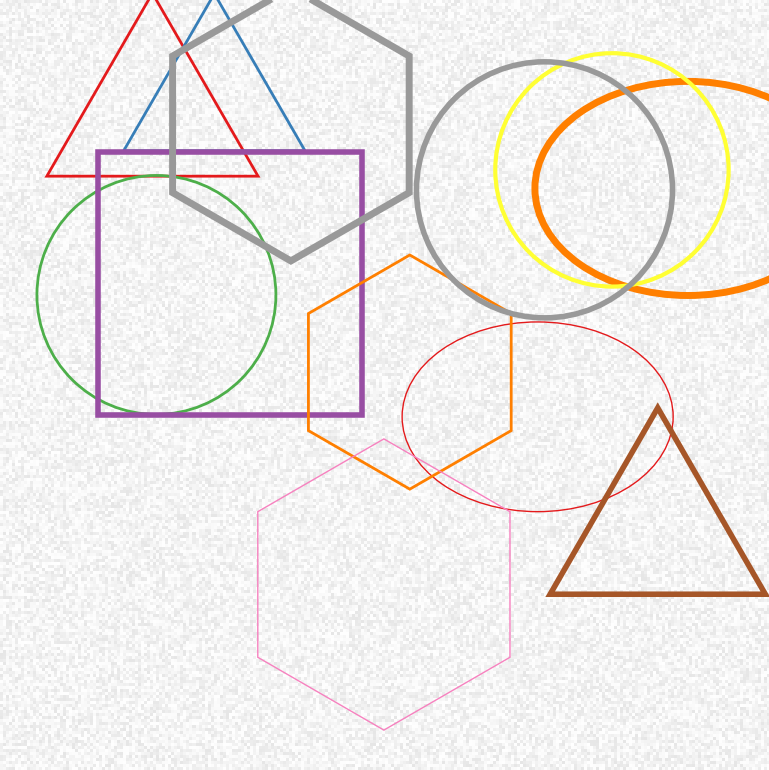[{"shape": "triangle", "thickness": 1, "radius": 0.79, "center": [0.198, 0.85]}, {"shape": "oval", "thickness": 0.5, "radius": 0.88, "center": [0.698, 0.459]}, {"shape": "triangle", "thickness": 1, "radius": 0.68, "center": [0.278, 0.872]}, {"shape": "circle", "thickness": 1, "radius": 0.78, "center": [0.203, 0.617]}, {"shape": "square", "thickness": 2, "radius": 0.86, "center": [0.299, 0.632]}, {"shape": "oval", "thickness": 2.5, "radius": 0.99, "center": [0.893, 0.755]}, {"shape": "hexagon", "thickness": 1, "radius": 0.76, "center": [0.532, 0.517]}, {"shape": "circle", "thickness": 1.5, "radius": 0.76, "center": [0.795, 0.779]}, {"shape": "triangle", "thickness": 2, "radius": 0.81, "center": [0.854, 0.309]}, {"shape": "hexagon", "thickness": 0.5, "radius": 0.95, "center": [0.499, 0.241]}, {"shape": "hexagon", "thickness": 2.5, "radius": 0.89, "center": [0.378, 0.839]}, {"shape": "circle", "thickness": 2, "radius": 0.83, "center": [0.707, 0.753]}]